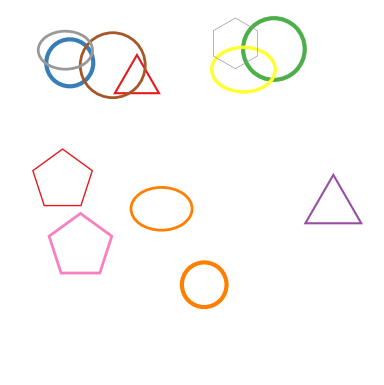[{"shape": "triangle", "thickness": 1.5, "radius": 0.33, "center": [0.356, 0.791]}, {"shape": "pentagon", "thickness": 1, "radius": 0.41, "center": [0.163, 0.532]}, {"shape": "circle", "thickness": 3, "radius": 0.3, "center": [0.181, 0.837]}, {"shape": "circle", "thickness": 3, "radius": 0.4, "center": [0.711, 0.873]}, {"shape": "triangle", "thickness": 1.5, "radius": 0.42, "center": [0.866, 0.462]}, {"shape": "oval", "thickness": 2, "radius": 0.4, "center": [0.42, 0.458]}, {"shape": "circle", "thickness": 3, "radius": 0.29, "center": [0.53, 0.26]}, {"shape": "oval", "thickness": 2.5, "radius": 0.41, "center": [0.632, 0.819]}, {"shape": "circle", "thickness": 2, "radius": 0.42, "center": [0.293, 0.831]}, {"shape": "pentagon", "thickness": 2, "radius": 0.43, "center": [0.209, 0.36]}, {"shape": "hexagon", "thickness": 0.5, "radius": 0.33, "center": [0.611, 0.887]}, {"shape": "oval", "thickness": 2, "radius": 0.35, "center": [0.17, 0.87]}]